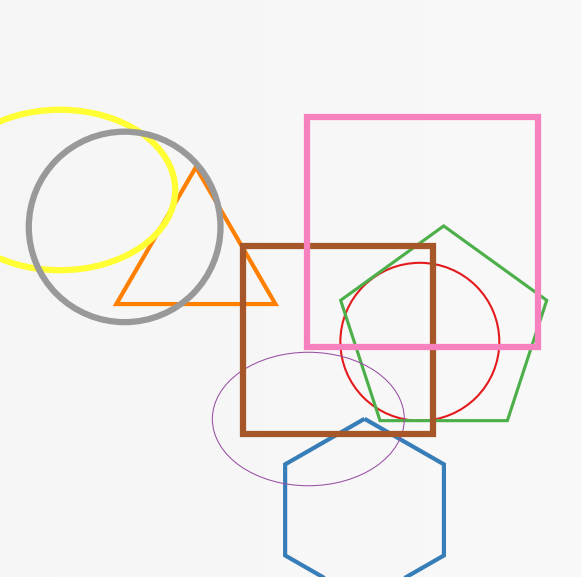[{"shape": "circle", "thickness": 1, "radius": 0.68, "center": [0.722, 0.407]}, {"shape": "hexagon", "thickness": 2, "radius": 0.79, "center": [0.627, 0.116]}, {"shape": "pentagon", "thickness": 1.5, "radius": 0.93, "center": [0.763, 0.422]}, {"shape": "oval", "thickness": 0.5, "radius": 0.83, "center": [0.53, 0.274]}, {"shape": "triangle", "thickness": 2, "radius": 0.79, "center": [0.337, 0.552]}, {"shape": "oval", "thickness": 3, "radius": 0.99, "center": [0.103, 0.67]}, {"shape": "square", "thickness": 3, "radius": 0.82, "center": [0.582, 0.41]}, {"shape": "square", "thickness": 3, "radius": 0.99, "center": [0.727, 0.597]}, {"shape": "circle", "thickness": 3, "radius": 0.82, "center": [0.214, 0.606]}]